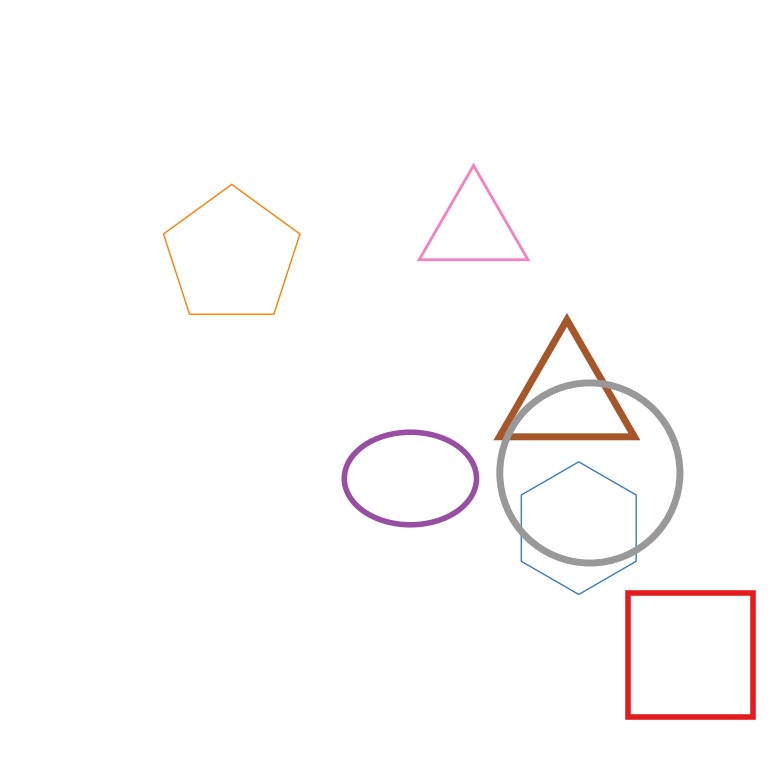[{"shape": "square", "thickness": 2, "radius": 0.41, "center": [0.897, 0.149]}, {"shape": "hexagon", "thickness": 0.5, "radius": 0.43, "center": [0.752, 0.314]}, {"shape": "oval", "thickness": 2, "radius": 0.43, "center": [0.533, 0.379]}, {"shape": "pentagon", "thickness": 0.5, "radius": 0.47, "center": [0.301, 0.667]}, {"shape": "triangle", "thickness": 2.5, "radius": 0.51, "center": [0.736, 0.483]}, {"shape": "triangle", "thickness": 1, "radius": 0.41, "center": [0.615, 0.703]}, {"shape": "circle", "thickness": 2.5, "radius": 0.58, "center": [0.766, 0.386]}]